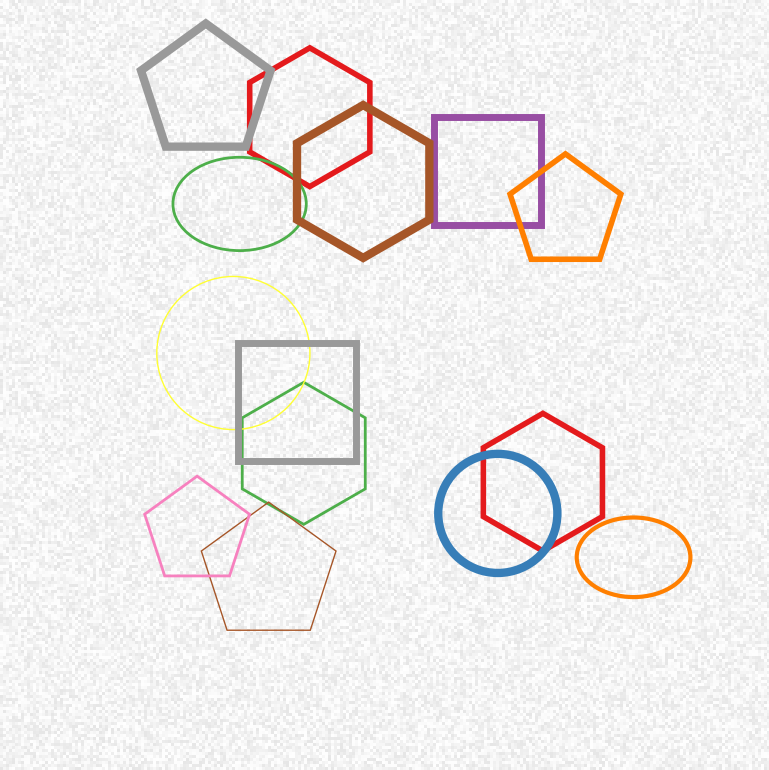[{"shape": "hexagon", "thickness": 2, "radius": 0.45, "center": [0.402, 0.848]}, {"shape": "hexagon", "thickness": 2, "radius": 0.45, "center": [0.705, 0.374]}, {"shape": "circle", "thickness": 3, "radius": 0.39, "center": [0.647, 0.333]}, {"shape": "oval", "thickness": 1, "radius": 0.43, "center": [0.311, 0.735]}, {"shape": "hexagon", "thickness": 1, "radius": 0.46, "center": [0.394, 0.411]}, {"shape": "square", "thickness": 2.5, "radius": 0.35, "center": [0.633, 0.778]}, {"shape": "oval", "thickness": 1.5, "radius": 0.37, "center": [0.823, 0.276]}, {"shape": "pentagon", "thickness": 2, "radius": 0.38, "center": [0.734, 0.724]}, {"shape": "circle", "thickness": 0.5, "radius": 0.5, "center": [0.303, 0.542]}, {"shape": "pentagon", "thickness": 0.5, "radius": 0.46, "center": [0.349, 0.256]}, {"shape": "hexagon", "thickness": 3, "radius": 0.5, "center": [0.472, 0.764]}, {"shape": "pentagon", "thickness": 1, "radius": 0.36, "center": [0.256, 0.31]}, {"shape": "square", "thickness": 2.5, "radius": 0.39, "center": [0.386, 0.478]}, {"shape": "pentagon", "thickness": 3, "radius": 0.44, "center": [0.267, 0.881]}]